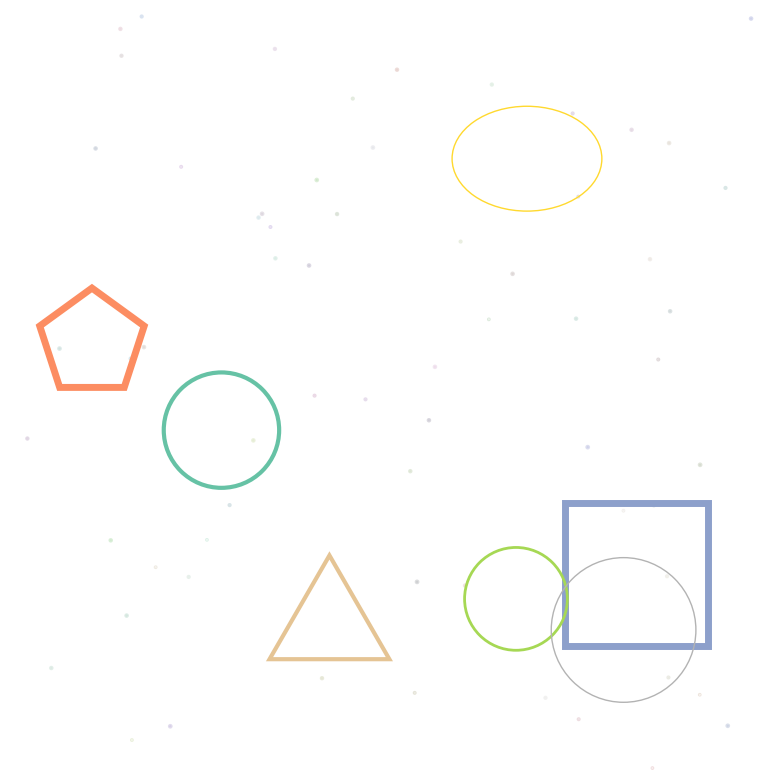[{"shape": "circle", "thickness": 1.5, "radius": 0.37, "center": [0.288, 0.441]}, {"shape": "pentagon", "thickness": 2.5, "radius": 0.36, "center": [0.119, 0.555]}, {"shape": "square", "thickness": 2.5, "radius": 0.46, "center": [0.826, 0.254]}, {"shape": "circle", "thickness": 1, "radius": 0.33, "center": [0.67, 0.222]}, {"shape": "oval", "thickness": 0.5, "radius": 0.49, "center": [0.684, 0.794]}, {"shape": "triangle", "thickness": 1.5, "radius": 0.45, "center": [0.428, 0.189]}, {"shape": "circle", "thickness": 0.5, "radius": 0.47, "center": [0.81, 0.182]}]